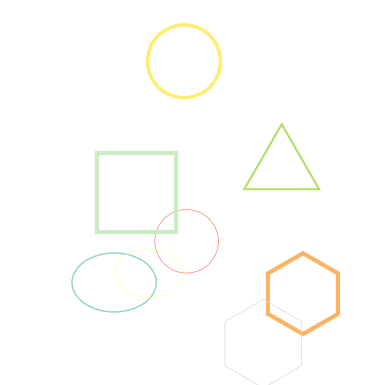[{"shape": "oval", "thickness": 1, "radius": 0.55, "center": [0.297, 0.266]}, {"shape": "oval", "thickness": 0.5, "radius": 0.45, "center": [0.387, 0.29]}, {"shape": "circle", "thickness": 0.5, "radius": 0.41, "center": [0.485, 0.373]}, {"shape": "hexagon", "thickness": 3, "radius": 0.53, "center": [0.787, 0.237]}, {"shape": "triangle", "thickness": 1.5, "radius": 0.56, "center": [0.732, 0.565]}, {"shape": "hexagon", "thickness": 0.5, "radius": 0.58, "center": [0.684, 0.107]}, {"shape": "square", "thickness": 3, "radius": 0.52, "center": [0.355, 0.5]}, {"shape": "circle", "thickness": 2.5, "radius": 0.47, "center": [0.478, 0.841]}]